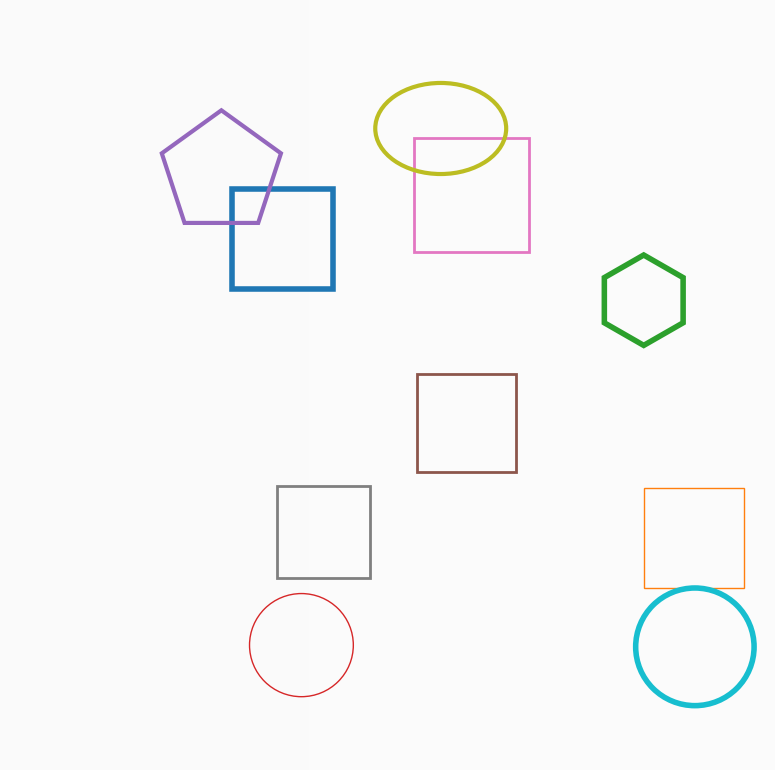[{"shape": "square", "thickness": 2, "radius": 0.33, "center": [0.365, 0.69]}, {"shape": "square", "thickness": 0.5, "radius": 0.32, "center": [0.895, 0.301]}, {"shape": "hexagon", "thickness": 2, "radius": 0.29, "center": [0.831, 0.61]}, {"shape": "circle", "thickness": 0.5, "radius": 0.33, "center": [0.389, 0.162]}, {"shape": "pentagon", "thickness": 1.5, "radius": 0.4, "center": [0.286, 0.776]}, {"shape": "square", "thickness": 1, "radius": 0.32, "center": [0.601, 0.45]}, {"shape": "square", "thickness": 1, "radius": 0.37, "center": [0.609, 0.747]}, {"shape": "square", "thickness": 1, "radius": 0.3, "center": [0.417, 0.309]}, {"shape": "oval", "thickness": 1.5, "radius": 0.42, "center": [0.569, 0.833]}, {"shape": "circle", "thickness": 2, "radius": 0.38, "center": [0.897, 0.16]}]